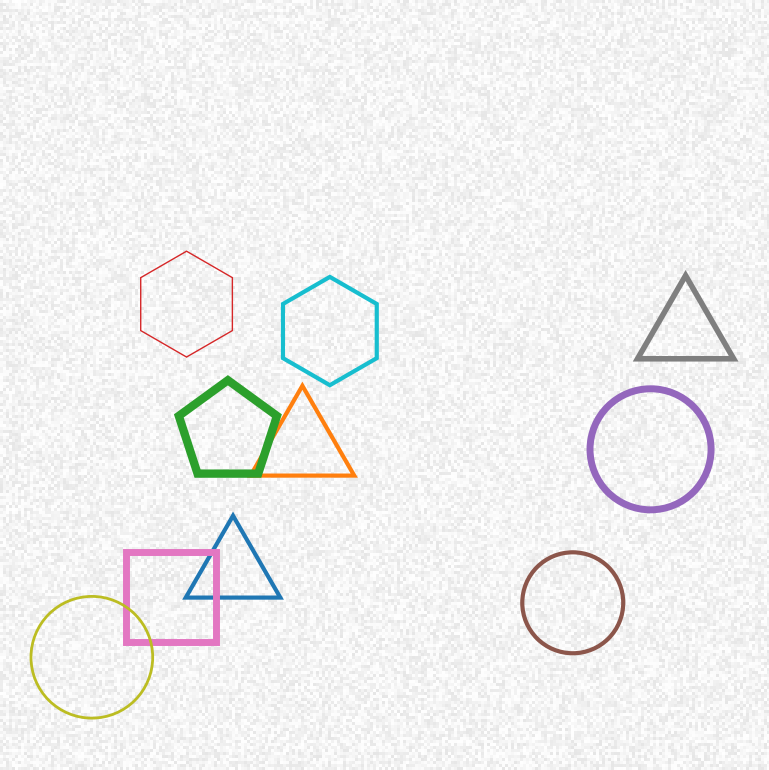[{"shape": "triangle", "thickness": 1.5, "radius": 0.35, "center": [0.303, 0.259]}, {"shape": "triangle", "thickness": 1.5, "radius": 0.39, "center": [0.393, 0.421]}, {"shape": "pentagon", "thickness": 3, "radius": 0.34, "center": [0.296, 0.439]}, {"shape": "hexagon", "thickness": 0.5, "radius": 0.34, "center": [0.242, 0.605]}, {"shape": "circle", "thickness": 2.5, "radius": 0.39, "center": [0.845, 0.416]}, {"shape": "circle", "thickness": 1.5, "radius": 0.33, "center": [0.744, 0.217]}, {"shape": "square", "thickness": 2.5, "radius": 0.29, "center": [0.222, 0.225]}, {"shape": "triangle", "thickness": 2, "radius": 0.36, "center": [0.89, 0.57]}, {"shape": "circle", "thickness": 1, "radius": 0.4, "center": [0.119, 0.146]}, {"shape": "hexagon", "thickness": 1.5, "radius": 0.35, "center": [0.428, 0.57]}]